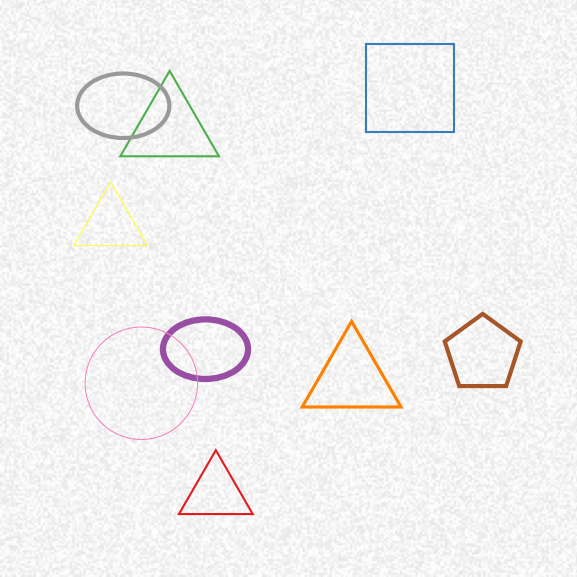[{"shape": "triangle", "thickness": 1, "radius": 0.37, "center": [0.374, 0.146]}, {"shape": "square", "thickness": 1, "radius": 0.38, "center": [0.711, 0.847]}, {"shape": "triangle", "thickness": 1, "radius": 0.49, "center": [0.294, 0.778]}, {"shape": "oval", "thickness": 3, "radius": 0.37, "center": [0.356, 0.394]}, {"shape": "triangle", "thickness": 1.5, "radius": 0.49, "center": [0.609, 0.344]}, {"shape": "triangle", "thickness": 0.5, "radius": 0.37, "center": [0.192, 0.611]}, {"shape": "pentagon", "thickness": 2, "radius": 0.35, "center": [0.836, 0.387]}, {"shape": "circle", "thickness": 0.5, "radius": 0.49, "center": [0.245, 0.335]}, {"shape": "oval", "thickness": 2, "radius": 0.4, "center": [0.213, 0.816]}]